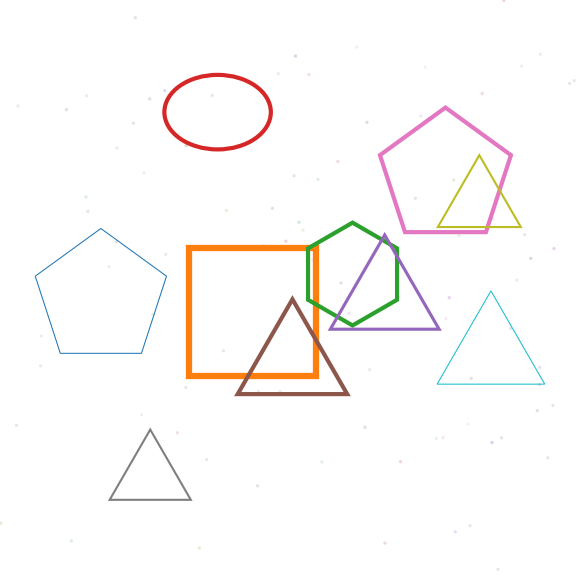[{"shape": "pentagon", "thickness": 0.5, "radius": 0.6, "center": [0.175, 0.484]}, {"shape": "square", "thickness": 3, "radius": 0.55, "center": [0.437, 0.459]}, {"shape": "hexagon", "thickness": 2, "radius": 0.45, "center": [0.61, 0.525]}, {"shape": "oval", "thickness": 2, "radius": 0.46, "center": [0.377, 0.805]}, {"shape": "triangle", "thickness": 1.5, "radius": 0.54, "center": [0.666, 0.483]}, {"shape": "triangle", "thickness": 2, "radius": 0.55, "center": [0.506, 0.371]}, {"shape": "pentagon", "thickness": 2, "radius": 0.6, "center": [0.771, 0.694]}, {"shape": "triangle", "thickness": 1, "radius": 0.41, "center": [0.26, 0.174]}, {"shape": "triangle", "thickness": 1, "radius": 0.41, "center": [0.83, 0.647]}, {"shape": "triangle", "thickness": 0.5, "radius": 0.54, "center": [0.85, 0.388]}]